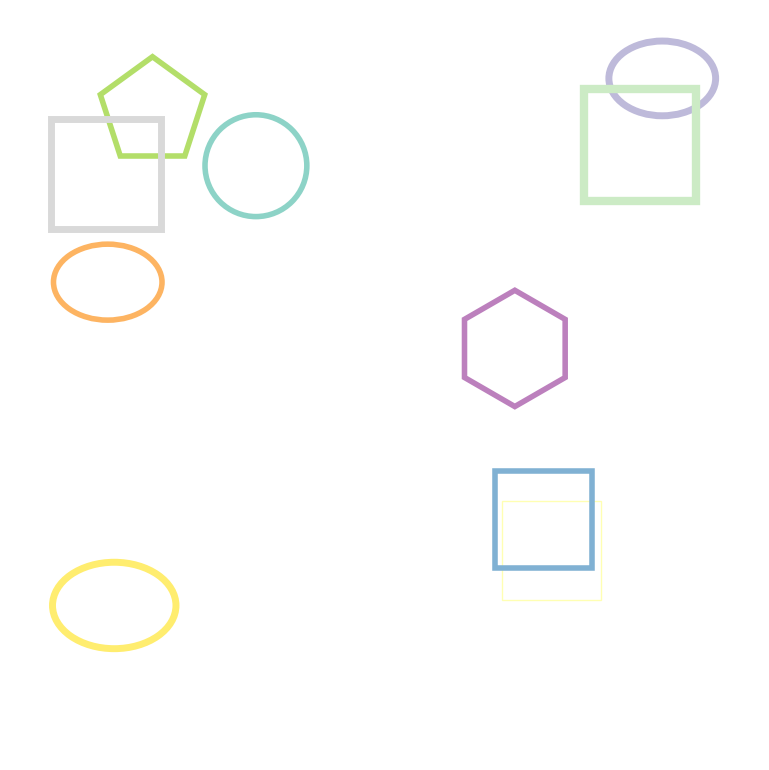[{"shape": "circle", "thickness": 2, "radius": 0.33, "center": [0.332, 0.785]}, {"shape": "square", "thickness": 0.5, "radius": 0.32, "center": [0.717, 0.285]}, {"shape": "oval", "thickness": 2.5, "radius": 0.35, "center": [0.86, 0.898]}, {"shape": "square", "thickness": 2, "radius": 0.32, "center": [0.706, 0.326]}, {"shape": "oval", "thickness": 2, "radius": 0.35, "center": [0.14, 0.634]}, {"shape": "pentagon", "thickness": 2, "radius": 0.36, "center": [0.198, 0.855]}, {"shape": "square", "thickness": 2.5, "radius": 0.36, "center": [0.137, 0.774]}, {"shape": "hexagon", "thickness": 2, "radius": 0.38, "center": [0.669, 0.548]}, {"shape": "square", "thickness": 3, "radius": 0.37, "center": [0.831, 0.812]}, {"shape": "oval", "thickness": 2.5, "radius": 0.4, "center": [0.148, 0.214]}]